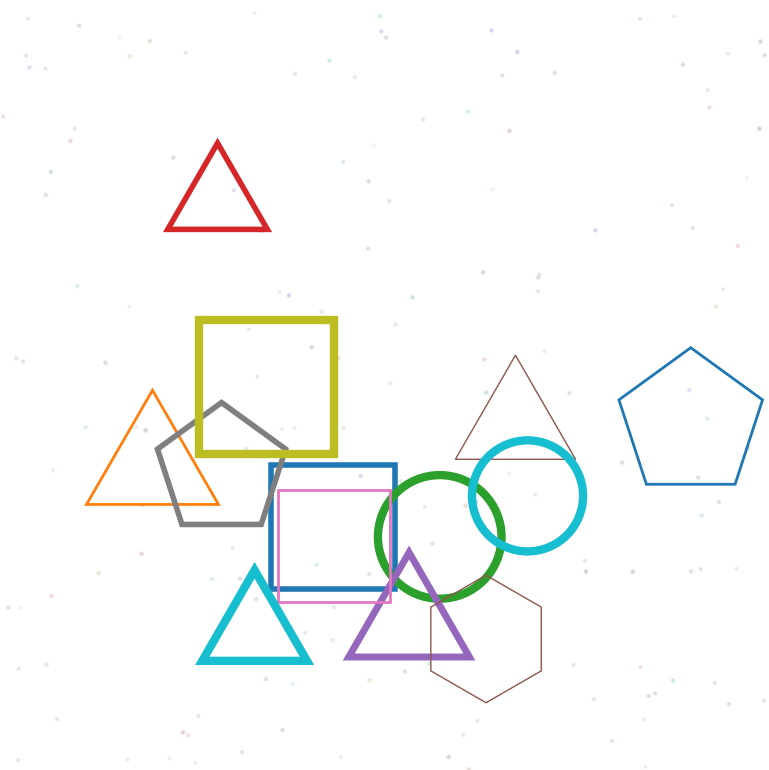[{"shape": "square", "thickness": 2, "radius": 0.4, "center": [0.433, 0.315]}, {"shape": "pentagon", "thickness": 1, "radius": 0.49, "center": [0.897, 0.45]}, {"shape": "triangle", "thickness": 1, "radius": 0.49, "center": [0.198, 0.394]}, {"shape": "circle", "thickness": 3, "radius": 0.4, "center": [0.571, 0.303]}, {"shape": "triangle", "thickness": 2, "radius": 0.37, "center": [0.283, 0.739]}, {"shape": "triangle", "thickness": 2.5, "radius": 0.45, "center": [0.531, 0.192]}, {"shape": "triangle", "thickness": 0.5, "radius": 0.45, "center": [0.669, 0.449]}, {"shape": "hexagon", "thickness": 0.5, "radius": 0.41, "center": [0.631, 0.17]}, {"shape": "square", "thickness": 1, "radius": 0.36, "center": [0.434, 0.291]}, {"shape": "pentagon", "thickness": 2, "radius": 0.44, "center": [0.288, 0.39]}, {"shape": "square", "thickness": 3, "radius": 0.44, "center": [0.346, 0.498]}, {"shape": "triangle", "thickness": 3, "radius": 0.39, "center": [0.331, 0.181]}, {"shape": "circle", "thickness": 3, "radius": 0.36, "center": [0.685, 0.356]}]